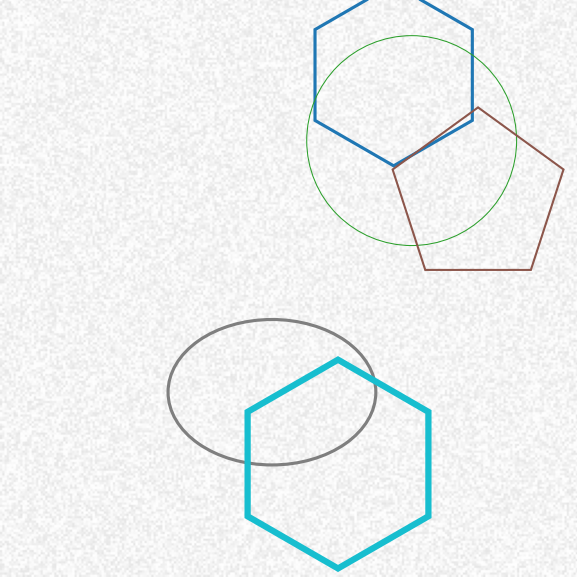[{"shape": "hexagon", "thickness": 1.5, "radius": 0.79, "center": [0.682, 0.869]}, {"shape": "circle", "thickness": 0.5, "radius": 0.91, "center": [0.713, 0.756]}, {"shape": "pentagon", "thickness": 1, "radius": 0.78, "center": [0.828, 0.658]}, {"shape": "oval", "thickness": 1.5, "radius": 0.9, "center": [0.471, 0.32]}, {"shape": "hexagon", "thickness": 3, "radius": 0.9, "center": [0.585, 0.196]}]